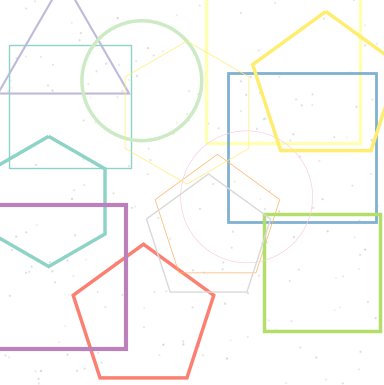[{"shape": "square", "thickness": 1, "radius": 0.79, "center": [0.182, 0.723]}, {"shape": "hexagon", "thickness": 2.5, "radius": 0.85, "center": [0.126, 0.477]}, {"shape": "square", "thickness": 2.5, "radius": 1.0, "center": [0.736, 0.828]}, {"shape": "triangle", "thickness": 1.5, "radius": 0.98, "center": [0.165, 0.855]}, {"shape": "pentagon", "thickness": 2.5, "radius": 0.96, "center": [0.373, 0.174]}, {"shape": "square", "thickness": 2, "radius": 0.96, "center": [0.784, 0.617]}, {"shape": "pentagon", "thickness": 0.5, "radius": 0.85, "center": [0.565, 0.429]}, {"shape": "square", "thickness": 2.5, "radius": 0.76, "center": [0.836, 0.292]}, {"shape": "circle", "thickness": 0.5, "radius": 0.86, "center": [0.641, 0.489]}, {"shape": "pentagon", "thickness": 1, "radius": 0.85, "center": [0.542, 0.379]}, {"shape": "square", "thickness": 3, "radius": 0.94, "center": [0.139, 0.28]}, {"shape": "circle", "thickness": 2.5, "radius": 0.78, "center": [0.368, 0.79]}, {"shape": "pentagon", "thickness": 2.5, "radius": 1.0, "center": [0.846, 0.77]}, {"shape": "hexagon", "thickness": 0.5, "radius": 0.93, "center": [0.486, 0.707]}]